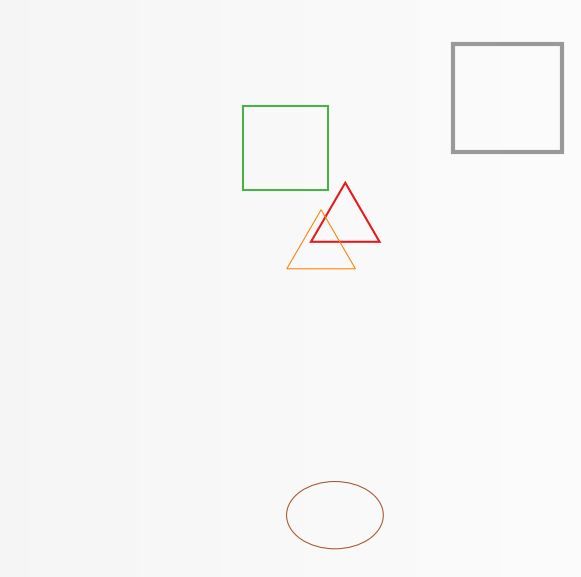[{"shape": "triangle", "thickness": 1, "radius": 0.34, "center": [0.594, 0.615]}, {"shape": "square", "thickness": 1, "radius": 0.36, "center": [0.491, 0.743]}, {"shape": "triangle", "thickness": 0.5, "radius": 0.34, "center": [0.552, 0.568]}, {"shape": "oval", "thickness": 0.5, "radius": 0.42, "center": [0.576, 0.107]}, {"shape": "square", "thickness": 2, "radius": 0.47, "center": [0.873, 0.83]}]